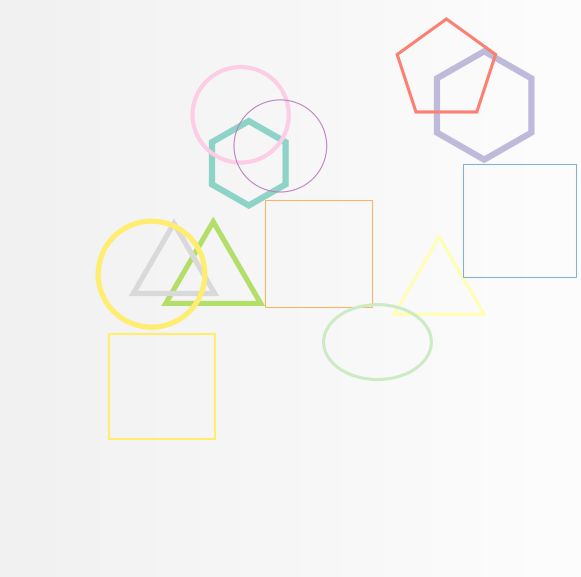[{"shape": "hexagon", "thickness": 3, "radius": 0.37, "center": [0.428, 0.716]}, {"shape": "triangle", "thickness": 1.5, "radius": 0.45, "center": [0.756, 0.499]}, {"shape": "hexagon", "thickness": 3, "radius": 0.47, "center": [0.833, 0.816]}, {"shape": "pentagon", "thickness": 1.5, "radius": 0.45, "center": [0.768, 0.877]}, {"shape": "square", "thickness": 0.5, "radius": 0.49, "center": [0.894, 0.617]}, {"shape": "square", "thickness": 0.5, "radius": 0.46, "center": [0.547, 0.56]}, {"shape": "triangle", "thickness": 2.5, "radius": 0.47, "center": [0.367, 0.521]}, {"shape": "circle", "thickness": 2, "radius": 0.41, "center": [0.414, 0.8]}, {"shape": "triangle", "thickness": 2.5, "radius": 0.4, "center": [0.299, 0.531]}, {"shape": "circle", "thickness": 0.5, "radius": 0.4, "center": [0.482, 0.746]}, {"shape": "oval", "thickness": 1.5, "radius": 0.46, "center": [0.649, 0.407]}, {"shape": "square", "thickness": 1, "radius": 0.45, "center": [0.279, 0.331]}, {"shape": "circle", "thickness": 2.5, "radius": 0.46, "center": [0.261, 0.524]}]